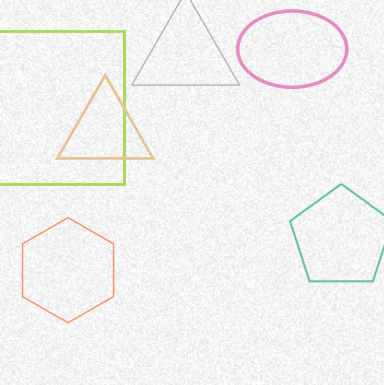[{"shape": "pentagon", "thickness": 1.5, "radius": 0.7, "center": [0.886, 0.382]}, {"shape": "hexagon", "thickness": 1, "radius": 0.68, "center": [0.177, 0.298]}, {"shape": "oval", "thickness": 2.5, "radius": 0.71, "center": [0.759, 0.872]}, {"shape": "square", "thickness": 2, "radius": 0.99, "center": [0.125, 0.721]}, {"shape": "triangle", "thickness": 2, "radius": 0.72, "center": [0.273, 0.661]}, {"shape": "triangle", "thickness": 1, "radius": 0.81, "center": [0.482, 0.86]}]